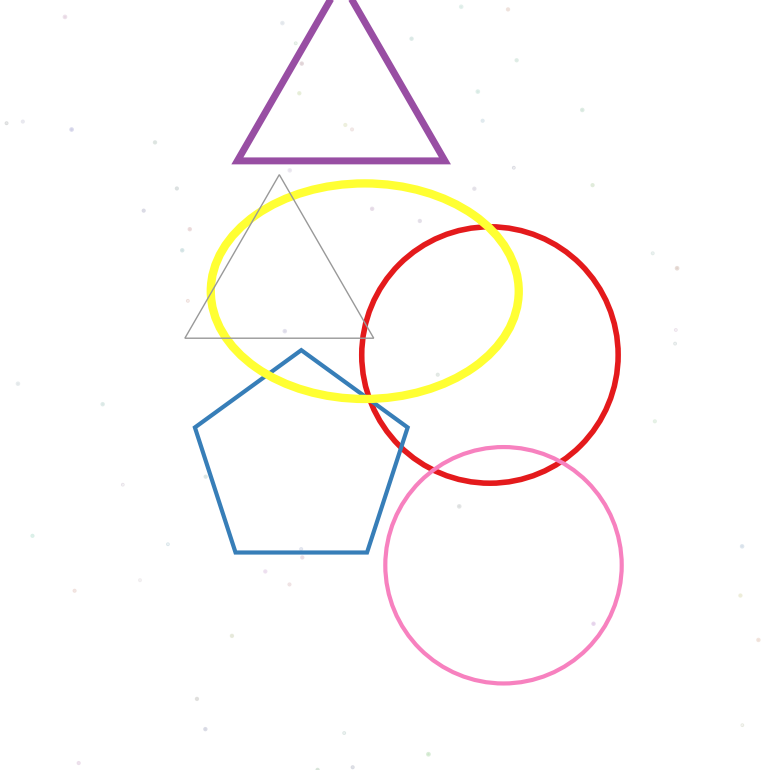[{"shape": "circle", "thickness": 2, "radius": 0.83, "center": [0.636, 0.539]}, {"shape": "pentagon", "thickness": 1.5, "radius": 0.73, "center": [0.391, 0.4]}, {"shape": "triangle", "thickness": 2.5, "radius": 0.78, "center": [0.443, 0.869]}, {"shape": "oval", "thickness": 3, "radius": 1.0, "center": [0.474, 0.622]}, {"shape": "circle", "thickness": 1.5, "radius": 0.77, "center": [0.654, 0.266]}, {"shape": "triangle", "thickness": 0.5, "radius": 0.71, "center": [0.363, 0.632]}]